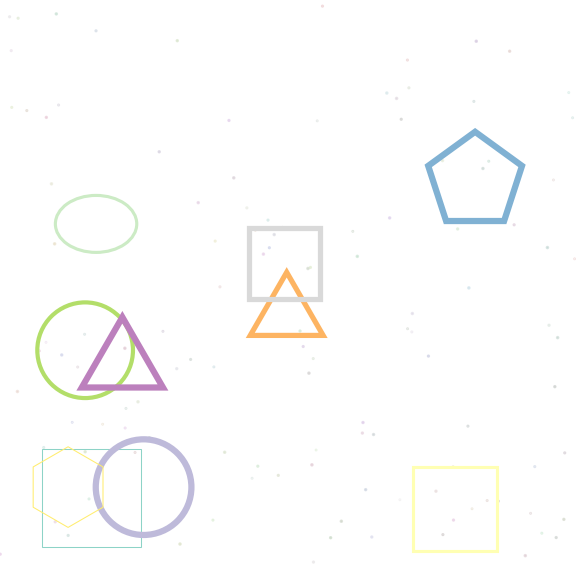[{"shape": "square", "thickness": 0.5, "radius": 0.43, "center": [0.158, 0.137]}, {"shape": "square", "thickness": 1.5, "radius": 0.37, "center": [0.788, 0.117]}, {"shape": "circle", "thickness": 3, "radius": 0.41, "center": [0.249, 0.156]}, {"shape": "pentagon", "thickness": 3, "radius": 0.43, "center": [0.823, 0.686]}, {"shape": "triangle", "thickness": 2.5, "radius": 0.36, "center": [0.496, 0.455]}, {"shape": "circle", "thickness": 2, "radius": 0.41, "center": [0.147, 0.393]}, {"shape": "square", "thickness": 2.5, "radius": 0.31, "center": [0.493, 0.543]}, {"shape": "triangle", "thickness": 3, "radius": 0.41, "center": [0.212, 0.369]}, {"shape": "oval", "thickness": 1.5, "radius": 0.35, "center": [0.166, 0.611]}, {"shape": "hexagon", "thickness": 0.5, "radius": 0.35, "center": [0.118, 0.156]}]